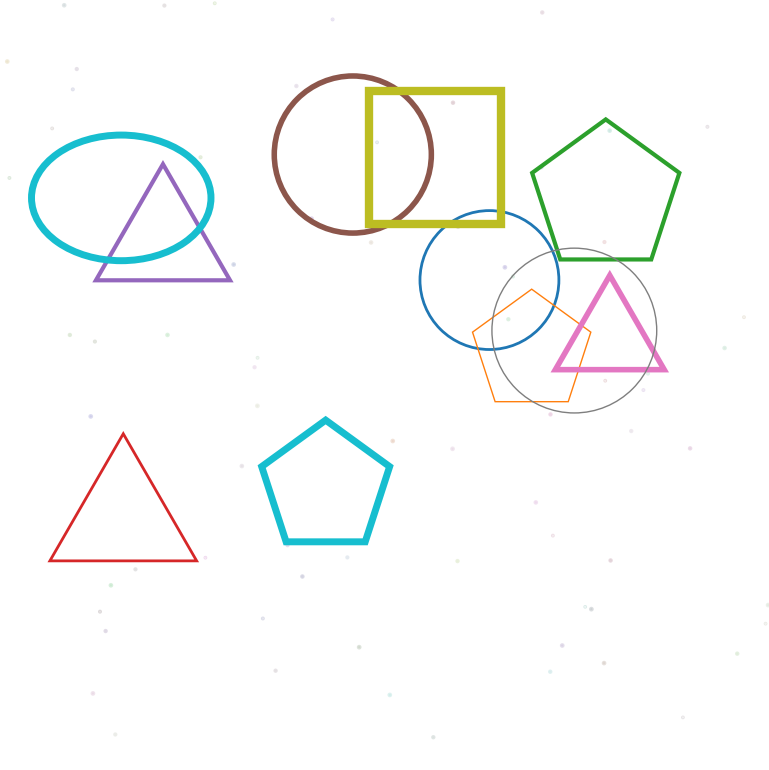[{"shape": "circle", "thickness": 1, "radius": 0.45, "center": [0.636, 0.636]}, {"shape": "pentagon", "thickness": 0.5, "radius": 0.4, "center": [0.69, 0.544]}, {"shape": "pentagon", "thickness": 1.5, "radius": 0.5, "center": [0.787, 0.744]}, {"shape": "triangle", "thickness": 1, "radius": 0.55, "center": [0.16, 0.327]}, {"shape": "triangle", "thickness": 1.5, "radius": 0.5, "center": [0.212, 0.686]}, {"shape": "circle", "thickness": 2, "radius": 0.51, "center": [0.458, 0.799]}, {"shape": "triangle", "thickness": 2, "radius": 0.41, "center": [0.792, 0.561]}, {"shape": "circle", "thickness": 0.5, "radius": 0.54, "center": [0.746, 0.571]}, {"shape": "square", "thickness": 3, "radius": 0.43, "center": [0.565, 0.795]}, {"shape": "pentagon", "thickness": 2.5, "radius": 0.44, "center": [0.423, 0.367]}, {"shape": "oval", "thickness": 2.5, "radius": 0.58, "center": [0.157, 0.743]}]